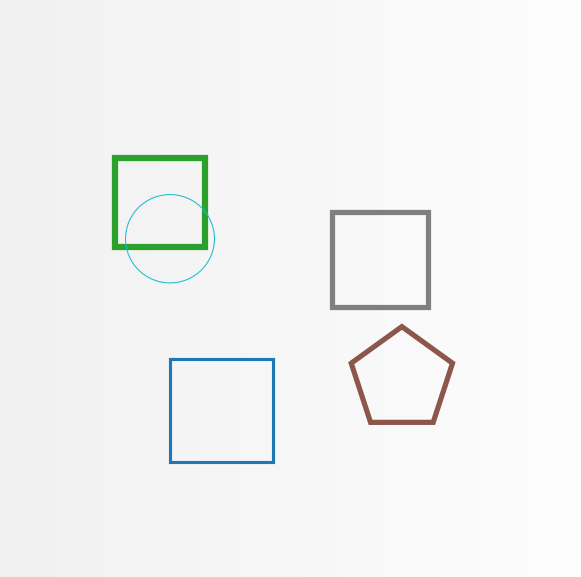[{"shape": "square", "thickness": 1.5, "radius": 0.45, "center": [0.381, 0.289]}, {"shape": "square", "thickness": 3, "radius": 0.39, "center": [0.275, 0.649]}, {"shape": "pentagon", "thickness": 2.5, "radius": 0.46, "center": [0.691, 0.342]}, {"shape": "square", "thickness": 2.5, "radius": 0.41, "center": [0.654, 0.55]}, {"shape": "circle", "thickness": 0.5, "radius": 0.38, "center": [0.292, 0.586]}]